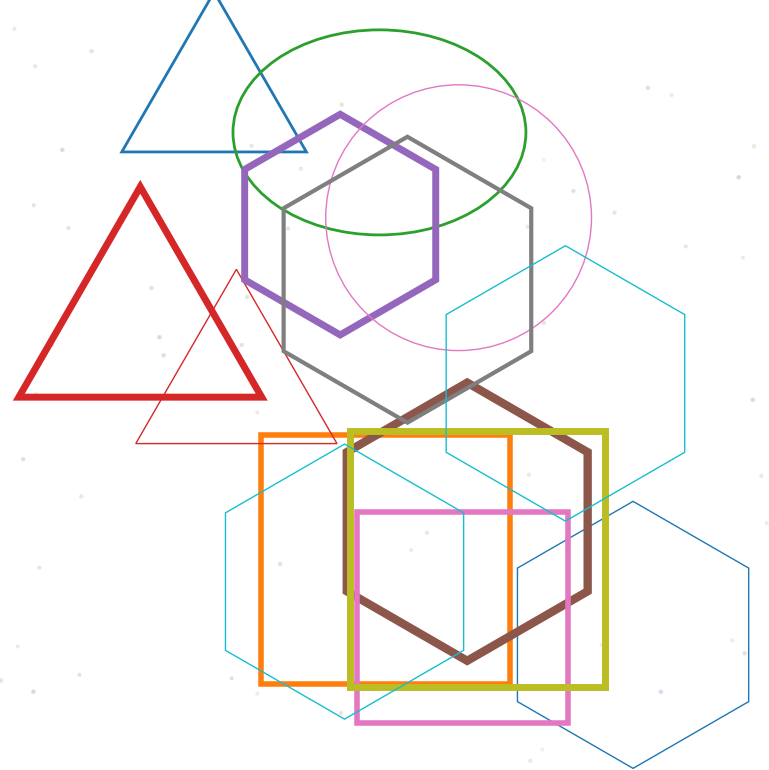[{"shape": "triangle", "thickness": 1, "radius": 0.69, "center": [0.278, 0.872]}, {"shape": "hexagon", "thickness": 0.5, "radius": 0.87, "center": [0.822, 0.176]}, {"shape": "square", "thickness": 2, "radius": 0.81, "center": [0.501, 0.274]}, {"shape": "oval", "thickness": 1, "radius": 0.95, "center": [0.493, 0.828]}, {"shape": "triangle", "thickness": 0.5, "radius": 0.75, "center": [0.307, 0.499]}, {"shape": "triangle", "thickness": 2.5, "radius": 0.91, "center": [0.182, 0.575]}, {"shape": "hexagon", "thickness": 2.5, "radius": 0.72, "center": [0.442, 0.708]}, {"shape": "hexagon", "thickness": 3, "radius": 0.9, "center": [0.607, 0.322]}, {"shape": "square", "thickness": 2, "radius": 0.68, "center": [0.601, 0.198]}, {"shape": "circle", "thickness": 0.5, "radius": 0.86, "center": [0.596, 0.717]}, {"shape": "hexagon", "thickness": 1.5, "radius": 0.93, "center": [0.529, 0.637]}, {"shape": "square", "thickness": 2.5, "radius": 0.83, "center": [0.62, 0.274]}, {"shape": "hexagon", "thickness": 0.5, "radius": 0.89, "center": [0.447, 0.245]}, {"shape": "hexagon", "thickness": 0.5, "radius": 0.89, "center": [0.734, 0.502]}]